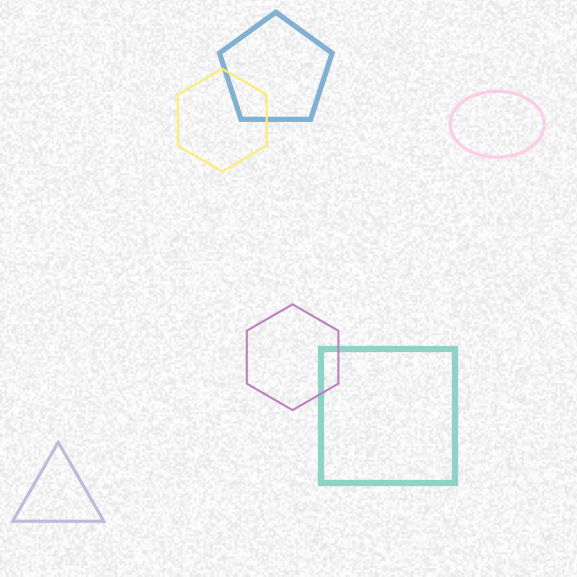[{"shape": "square", "thickness": 3, "radius": 0.58, "center": [0.671, 0.279]}, {"shape": "triangle", "thickness": 1.5, "radius": 0.46, "center": [0.101, 0.142]}, {"shape": "pentagon", "thickness": 2.5, "radius": 0.51, "center": [0.478, 0.875]}, {"shape": "oval", "thickness": 1.5, "radius": 0.41, "center": [0.861, 0.784]}, {"shape": "hexagon", "thickness": 1, "radius": 0.46, "center": [0.507, 0.381]}, {"shape": "hexagon", "thickness": 1, "radius": 0.44, "center": [0.385, 0.791]}]